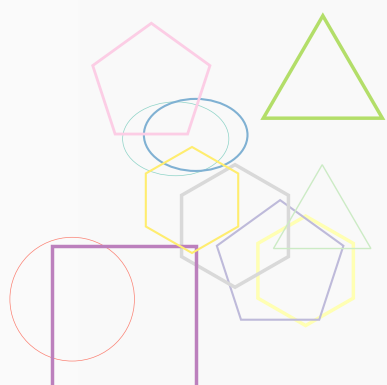[{"shape": "oval", "thickness": 0.5, "radius": 0.69, "center": [0.453, 0.639]}, {"shape": "hexagon", "thickness": 2.5, "radius": 0.71, "center": [0.789, 0.297]}, {"shape": "pentagon", "thickness": 1.5, "radius": 0.86, "center": [0.723, 0.308]}, {"shape": "circle", "thickness": 0.5, "radius": 0.8, "center": [0.186, 0.223]}, {"shape": "oval", "thickness": 1.5, "radius": 0.67, "center": [0.505, 0.65]}, {"shape": "triangle", "thickness": 2.5, "radius": 0.89, "center": [0.833, 0.782]}, {"shape": "pentagon", "thickness": 2, "radius": 0.8, "center": [0.391, 0.781]}, {"shape": "hexagon", "thickness": 2.5, "radius": 0.8, "center": [0.606, 0.413]}, {"shape": "square", "thickness": 2.5, "radius": 0.93, "center": [0.321, 0.175]}, {"shape": "triangle", "thickness": 1, "radius": 0.73, "center": [0.831, 0.427]}, {"shape": "hexagon", "thickness": 1.5, "radius": 0.69, "center": [0.496, 0.481]}]